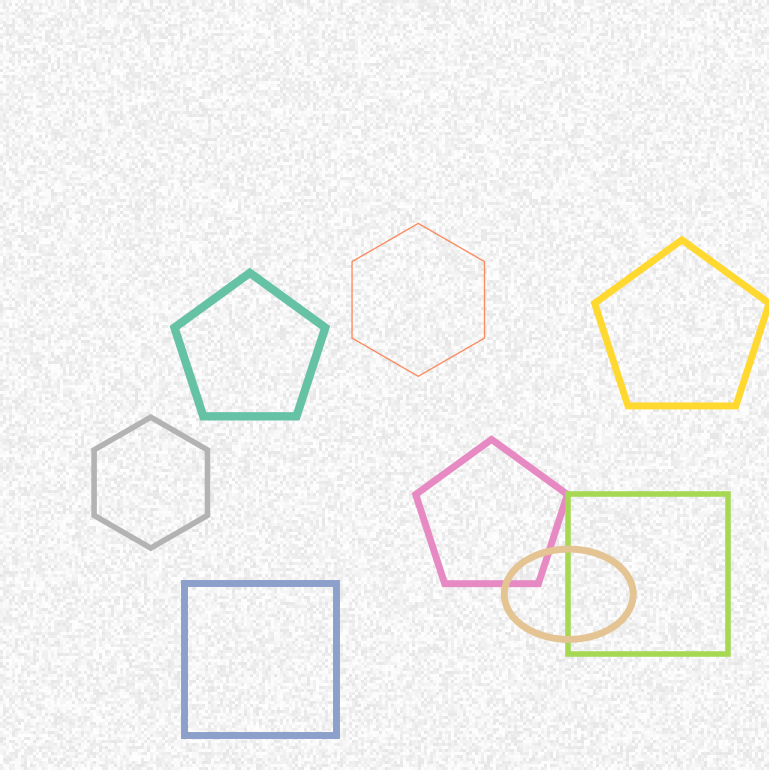[{"shape": "pentagon", "thickness": 3, "radius": 0.51, "center": [0.325, 0.543]}, {"shape": "hexagon", "thickness": 0.5, "radius": 0.5, "center": [0.543, 0.611]}, {"shape": "square", "thickness": 2.5, "radius": 0.49, "center": [0.337, 0.144]}, {"shape": "pentagon", "thickness": 2.5, "radius": 0.52, "center": [0.638, 0.326]}, {"shape": "square", "thickness": 2, "radius": 0.52, "center": [0.842, 0.254]}, {"shape": "pentagon", "thickness": 2.5, "radius": 0.6, "center": [0.886, 0.569]}, {"shape": "oval", "thickness": 2.5, "radius": 0.42, "center": [0.739, 0.228]}, {"shape": "hexagon", "thickness": 2, "radius": 0.43, "center": [0.196, 0.373]}]